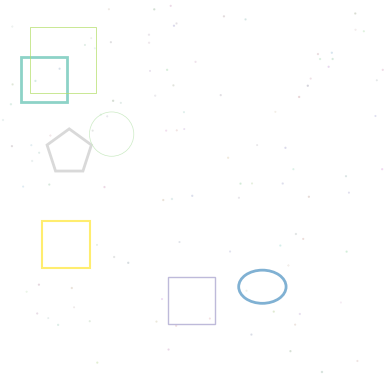[{"shape": "square", "thickness": 2, "radius": 0.29, "center": [0.114, 0.794]}, {"shape": "square", "thickness": 1, "radius": 0.3, "center": [0.496, 0.219]}, {"shape": "oval", "thickness": 2, "radius": 0.31, "center": [0.682, 0.255]}, {"shape": "square", "thickness": 0.5, "radius": 0.43, "center": [0.163, 0.845]}, {"shape": "pentagon", "thickness": 2, "radius": 0.3, "center": [0.18, 0.605]}, {"shape": "circle", "thickness": 0.5, "radius": 0.29, "center": [0.29, 0.652]}, {"shape": "square", "thickness": 1.5, "radius": 0.31, "center": [0.171, 0.365]}]